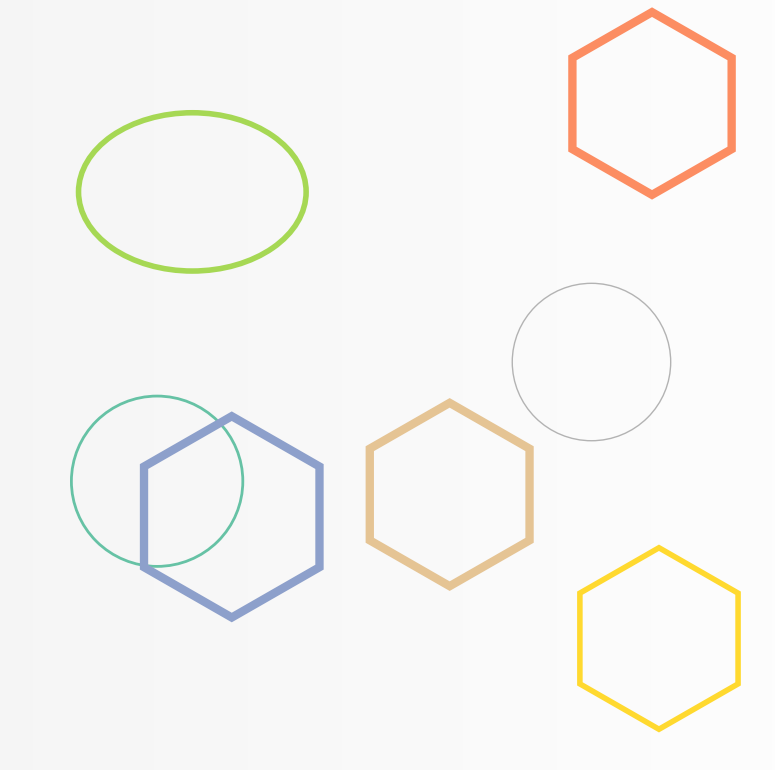[{"shape": "circle", "thickness": 1, "radius": 0.55, "center": [0.203, 0.375]}, {"shape": "hexagon", "thickness": 3, "radius": 0.59, "center": [0.841, 0.866]}, {"shape": "hexagon", "thickness": 3, "radius": 0.65, "center": [0.299, 0.329]}, {"shape": "oval", "thickness": 2, "radius": 0.73, "center": [0.248, 0.751]}, {"shape": "hexagon", "thickness": 2, "radius": 0.59, "center": [0.85, 0.171]}, {"shape": "hexagon", "thickness": 3, "radius": 0.6, "center": [0.58, 0.358]}, {"shape": "circle", "thickness": 0.5, "radius": 0.51, "center": [0.763, 0.53]}]